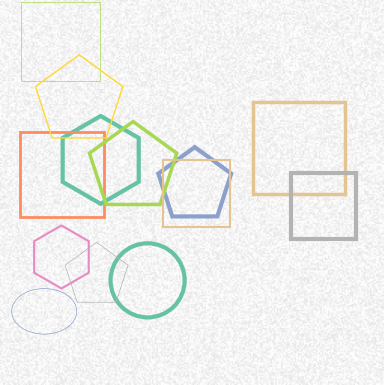[{"shape": "hexagon", "thickness": 3, "radius": 0.57, "center": [0.262, 0.585]}, {"shape": "circle", "thickness": 3, "radius": 0.48, "center": [0.383, 0.272]}, {"shape": "square", "thickness": 2, "radius": 0.55, "center": [0.161, 0.546]}, {"shape": "pentagon", "thickness": 3, "radius": 0.5, "center": [0.506, 0.518]}, {"shape": "oval", "thickness": 0.5, "radius": 0.42, "center": [0.115, 0.191]}, {"shape": "hexagon", "thickness": 1.5, "radius": 0.41, "center": [0.16, 0.333]}, {"shape": "pentagon", "thickness": 2.5, "radius": 0.6, "center": [0.346, 0.565]}, {"shape": "square", "thickness": 0.5, "radius": 0.51, "center": [0.158, 0.892]}, {"shape": "pentagon", "thickness": 1, "radius": 0.6, "center": [0.206, 0.738]}, {"shape": "square", "thickness": 1.5, "radius": 0.44, "center": [0.509, 0.497]}, {"shape": "square", "thickness": 2.5, "radius": 0.59, "center": [0.776, 0.616]}, {"shape": "pentagon", "thickness": 0.5, "radius": 0.43, "center": [0.251, 0.285]}, {"shape": "square", "thickness": 3, "radius": 0.43, "center": [0.84, 0.464]}]